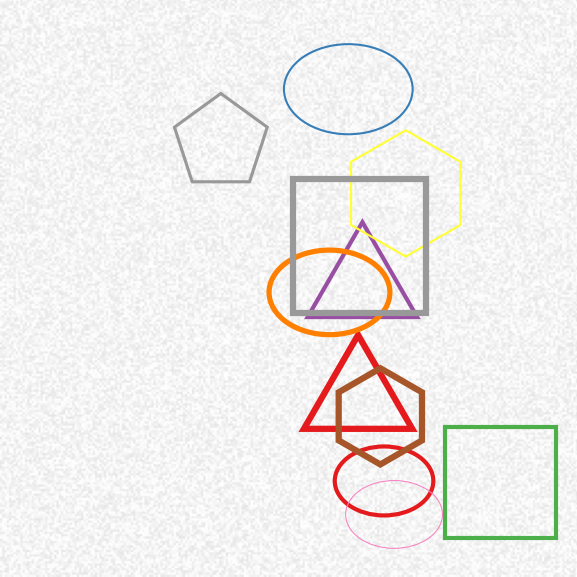[{"shape": "oval", "thickness": 2, "radius": 0.43, "center": [0.665, 0.166]}, {"shape": "triangle", "thickness": 3, "radius": 0.54, "center": [0.62, 0.311]}, {"shape": "oval", "thickness": 1, "radius": 0.56, "center": [0.603, 0.845]}, {"shape": "square", "thickness": 2, "radius": 0.48, "center": [0.866, 0.164]}, {"shape": "triangle", "thickness": 2, "radius": 0.55, "center": [0.628, 0.505]}, {"shape": "oval", "thickness": 2.5, "radius": 0.52, "center": [0.571, 0.493]}, {"shape": "hexagon", "thickness": 1, "radius": 0.55, "center": [0.703, 0.664]}, {"shape": "hexagon", "thickness": 3, "radius": 0.42, "center": [0.659, 0.278]}, {"shape": "oval", "thickness": 0.5, "radius": 0.42, "center": [0.682, 0.108]}, {"shape": "pentagon", "thickness": 1.5, "radius": 0.42, "center": [0.382, 0.753]}, {"shape": "square", "thickness": 3, "radius": 0.58, "center": [0.623, 0.573]}]